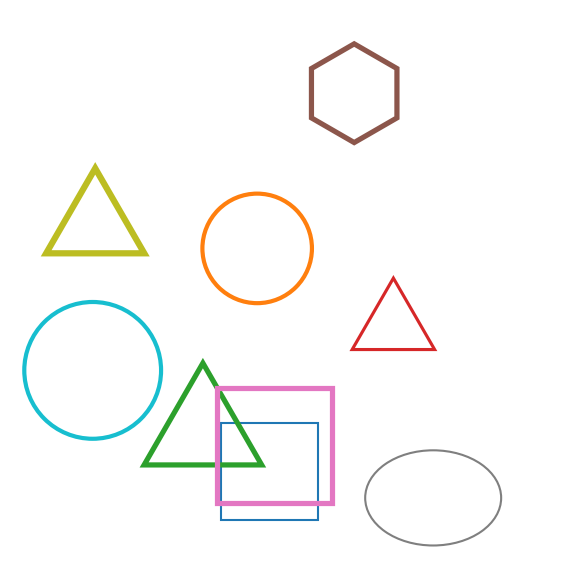[{"shape": "square", "thickness": 1, "radius": 0.42, "center": [0.467, 0.182]}, {"shape": "circle", "thickness": 2, "radius": 0.47, "center": [0.445, 0.569]}, {"shape": "triangle", "thickness": 2.5, "radius": 0.59, "center": [0.351, 0.253]}, {"shape": "triangle", "thickness": 1.5, "radius": 0.41, "center": [0.681, 0.435]}, {"shape": "hexagon", "thickness": 2.5, "radius": 0.43, "center": [0.613, 0.838]}, {"shape": "square", "thickness": 2.5, "radius": 0.5, "center": [0.476, 0.227]}, {"shape": "oval", "thickness": 1, "radius": 0.59, "center": [0.75, 0.137]}, {"shape": "triangle", "thickness": 3, "radius": 0.49, "center": [0.165, 0.61]}, {"shape": "circle", "thickness": 2, "radius": 0.59, "center": [0.16, 0.358]}]